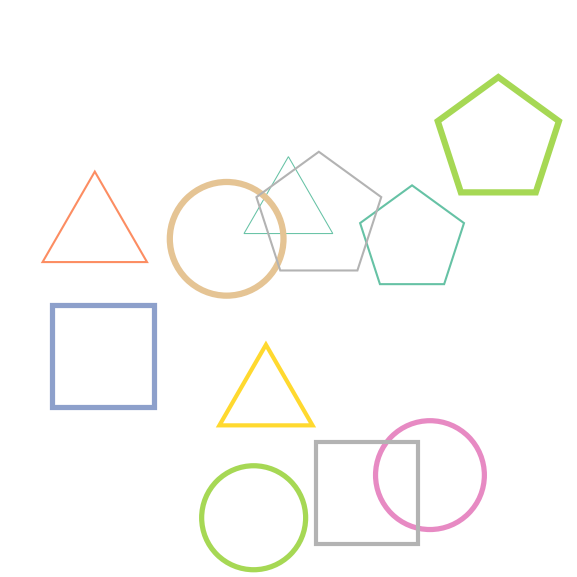[{"shape": "triangle", "thickness": 0.5, "radius": 0.44, "center": [0.499, 0.639]}, {"shape": "pentagon", "thickness": 1, "radius": 0.47, "center": [0.713, 0.584]}, {"shape": "triangle", "thickness": 1, "radius": 0.52, "center": [0.164, 0.598]}, {"shape": "square", "thickness": 2.5, "radius": 0.44, "center": [0.179, 0.383]}, {"shape": "circle", "thickness": 2.5, "radius": 0.47, "center": [0.745, 0.176]}, {"shape": "circle", "thickness": 2.5, "radius": 0.45, "center": [0.439, 0.103]}, {"shape": "pentagon", "thickness": 3, "radius": 0.55, "center": [0.863, 0.755]}, {"shape": "triangle", "thickness": 2, "radius": 0.47, "center": [0.461, 0.309]}, {"shape": "circle", "thickness": 3, "radius": 0.49, "center": [0.392, 0.586]}, {"shape": "square", "thickness": 2, "radius": 0.44, "center": [0.635, 0.145]}, {"shape": "pentagon", "thickness": 1, "radius": 0.57, "center": [0.552, 0.623]}]